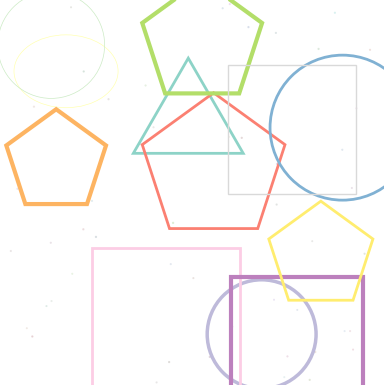[{"shape": "triangle", "thickness": 2, "radius": 0.82, "center": [0.489, 0.684]}, {"shape": "oval", "thickness": 0.5, "radius": 0.68, "center": [0.172, 0.815]}, {"shape": "circle", "thickness": 2.5, "radius": 0.71, "center": [0.68, 0.132]}, {"shape": "pentagon", "thickness": 2, "radius": 0.97, "center": [0.555, 0.564]}, {"shape": "circle", "thickness": 2, "radius": 0.94, "center": [0.89, 0.668]}, {"shape": "pentagon", "thickness": 3, "radius": 0.68, "center": [0.146, 0.58]}, {"shape": "pentagon", "thickness": 3, "radius": 0.82, "center": [0.525, 0.89]}, {"shape": "square", "thickness": 2, "radius": 0.96, "center": [0.431, 0.165]}, {"shape": "square", "thickness": 1, "radius": 0.83, "center": [0.759, 0.664]}, {"shape": "square", "thickness": 3, "radius": 0.86, "center": [0.772, 0.11]}, {"shape": "circle", "thickness": 0.5, "radius": 0.69, "center": [0.133, 0.883]}, {"shape": "pentagon", "thickness": 2, "radius": 0.71, "center": [0.833, 0.335]}]